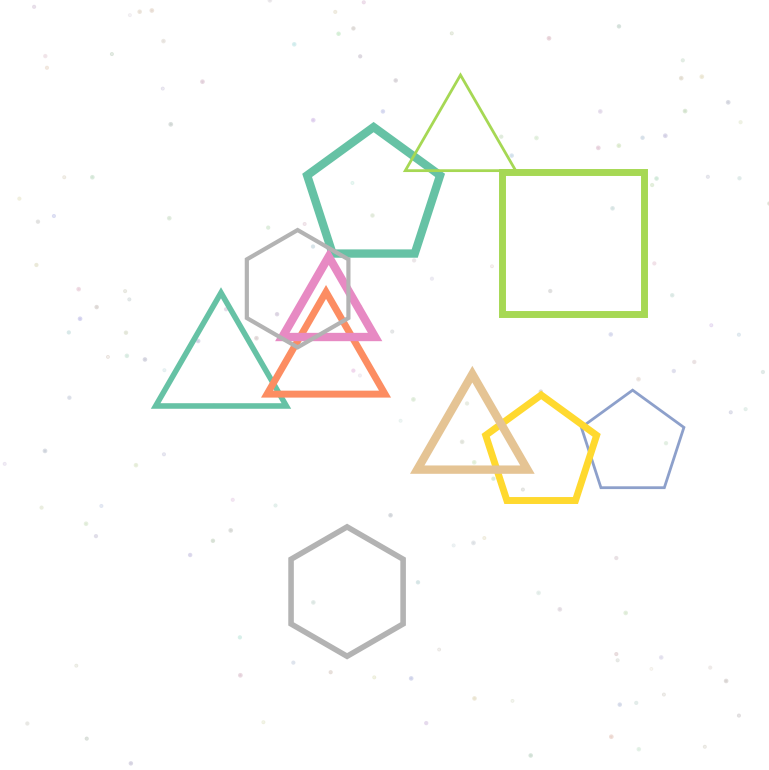[{"shape": "triangle", "thickness": 2, "radius": 0.49, "center": [0.287, 0.522]}, {"shape": "pentagon", "thickness": 3, "radius": 0.45, "center": [0.485, 0.744]}, {"shape": "triangle", "thickness": 2.5, "radius": 0.44, "center": [0.423, 0.532]}, {"shape": "pentagon", "thickness": 1, "radius": 0.35, "center": [0.822, 0.423]}, {"shape": "triangle", "thickness": 3, "radius": 0.35, "center": [0.427, 0.597]}, {"shape": "triangle", "thickness": 1, "radius": 0.41, "center": [0.598, 0.82]}, {"shape": "square", "thickness": 2.5, "radius": 0.46, "center": [0.744, 0.684]}, {"shape": "pentagon", "thickness": 2.5, "radius": 0.38, "center": [0.703, 0.411]}, {"shape": "triangle", "thickness": 3, "radius": 0.41, "center": [0.613, 0.431]}, {"shape": "hexagon", "thickness": 2, "radius": 0.42, "center": [0.451, 0.232]}, {"shape": "hexagon", "thickness": 1.5, "radius": 0.38, "center": [0.387, 0.625]}]